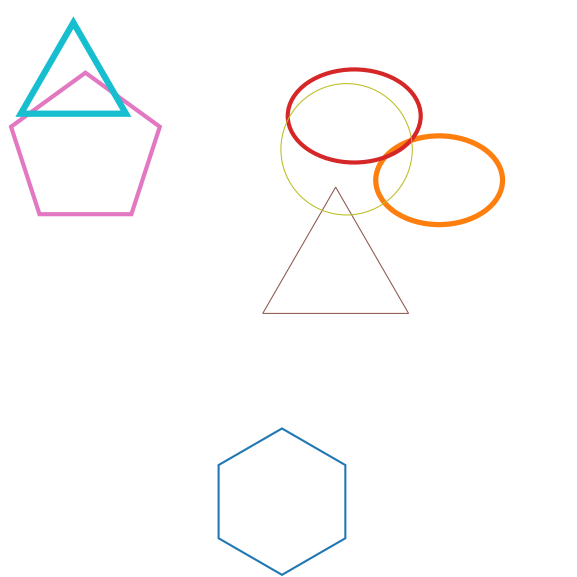[{"shape": "hexagon", "thickness": 1, "radius": 0.63, "center": [0.488, 0.13]}, {"shape": "oval", "thickness": 2.5, "radius": 0.55, "center": [0.76, 0.687]}, {"shape": "oval", "thickness": 2, "radius": 0.58, "center": [0.613, 0.798]}, {"shape": "triangle", "thickness": 0.5, "radius": 0.73, "center": [0.581, 0.529]}, {"shape": "pentagon", "thickness": 2, "radius": 0.68, "center": [0.148, 0.738]}, {"shape": "circle", "thickness": 0.5, "radius": 0.57, "center": [0.6, 0.741]}, {"shape": "triangle", "thickness": 3, "radius": 0.53, "center": [0.127, 0.855]}]